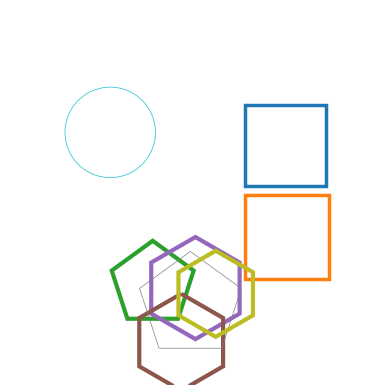[{"shape": "square", "thickness": 2.5, "radius": 0.53, "center": [0.742, 0.622]}, {"shape": "square", "thickness": 2.5, "radius": 0.55, "center": [0.746, 0.384]}, {"shape": "pentagon", "thickness": 3, "radius": 0.56, "center": [0.397, 0.263]}, {"shape": "hexagon", "thickness": 3, "radius": 0.66, "center": [0.508, 0.252]}, {"shape": "hexagon", "thickness": 3, "radius": 0.63, "center": [0.471, 0.111]}, {"shape": "pentagon", "thickness": 0.5, "radius": 0.69, "center": [0.495, 0.208]}, {"shape": "hexagon", "thickness": 3, "radius": 0.56, "center": [0.56, 0.237]}, {"shape": "circle", "thickness": 0.5, "radius": 0.59, "center": [0.286, 0.656]}]